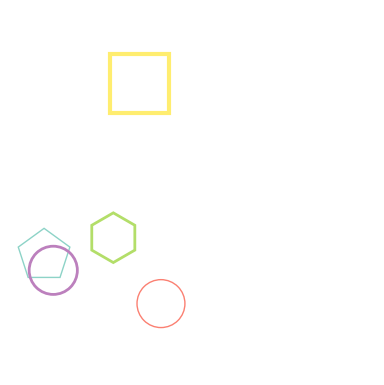[{"shape": "pentagon", "thickness": 1, "radius": 0.35, "center": [0.114, 0.336]}, {"shape": "circle", "thickness": 1, "radius": 0.31, "center": [0.418, 0.211]}, {"shape": "hexagon", "thickness": 2, "radius": 0.32, "center": [0.294, 0.383]}, {"shape": "circle", "thickness": 2, "radius": 0.31, "center": [0.138, 0.298]}, {"shape": "square", "thickness": 3, "radius": 0.38, "center": [0.362, 0.783]}]